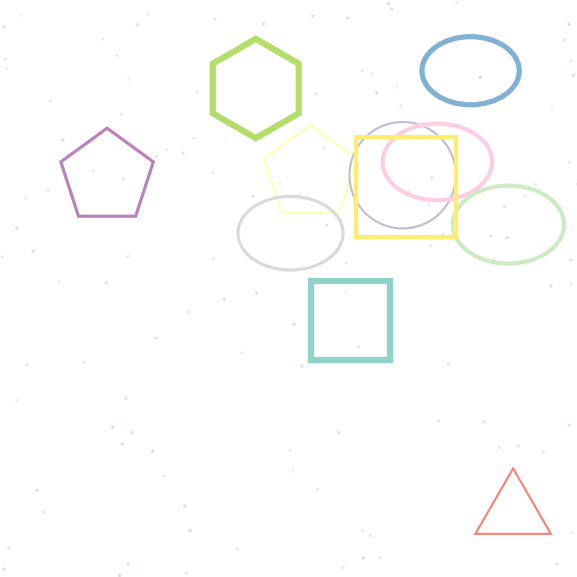[{"shape": "square", "thickness": 3, "radius": 0.34, "center": [0.607, 0.444]}, {"shape": "pentagon", "thickness": 1, "radius": 0.42, "center": [0.537, 0.698]}, {"shape": "circle", "thickness": 1, "radius": 0.46, "center": [0.697, 0.696]}, {"shape": "triangle", "thickness": 1, "radius": 0.38, "center": [0.888, 0.112]}, {"shape": "oval", "thickness": 2.5, "radius": 0.42, "center": [0.815, 0.877]}, {"shape": "hexagon", "thickness": 3, "radius": 0.43, "center": [0.443, 0.846]}, {"shape": "oval", "thickness": 2, "radius": 0.47, "center": [0.757, 0.719]}, {"shape": "oval", "thickness": 1.5, "radius": 0.46, "center": [0.503, 0.595]}, {"shape": "pentagon", "thickness": 1.5, "radius": 0.42, "center": [0.185, 0.693]}, {"shape": "oval", "thickness": 2, "radius": 0.48, "center": [0.88, 0.61]}, {"shape": "square", "thickness": 2, "radius": 0.43, "center": [0.703, 0.675]}]